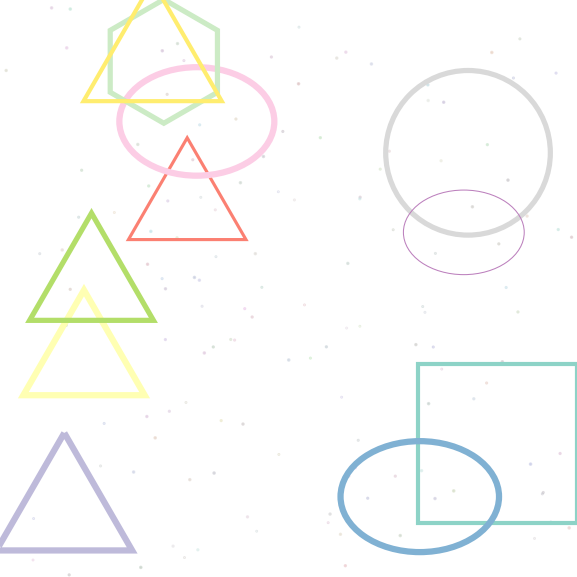[{"shape": "square", "thickness": 2, "radius": 0.69, "center": [0.861, 0.231]}, {"shape": "triangle", "thickness": 3, "radius": 0.61, "center": [0.145, 0.375]}, {"shape": "triangle", "thickness": 3, "radius": 0.68, "center": [0.111, 0.114]}, {"shape": "triangle", "thickness": 1.5, "radius": 0.59, "center": [0.324, 0.643]}, {"shape": "oval", "thickness": 3, "radius": 0.69, "center": [0.727, 0.139]}, {"shape": "triangle", "thickness": 2.5, "radius": 0.62, "center": [0.158, 0.506]}, {"shape": "oval", "thickness": 3, "radius": 0.67, "center": [0.341, 0.789]}, {"shape": "circle", "thickness": 2.5, "radius": 0.71, "center": [0.81, 0.735]}, {"shape": "oval", "thickness": 0.5, "radius": 0.52, "center": [0.803, 0.597]}, {"shape": "hexagon", "thickness": 2.5, "radius": 0.54, "center": [0.284, 0.893]}, {"shape": "triangle", "thickness": 2, "radius": 0.69, "center": [0.264, 0.893]}]